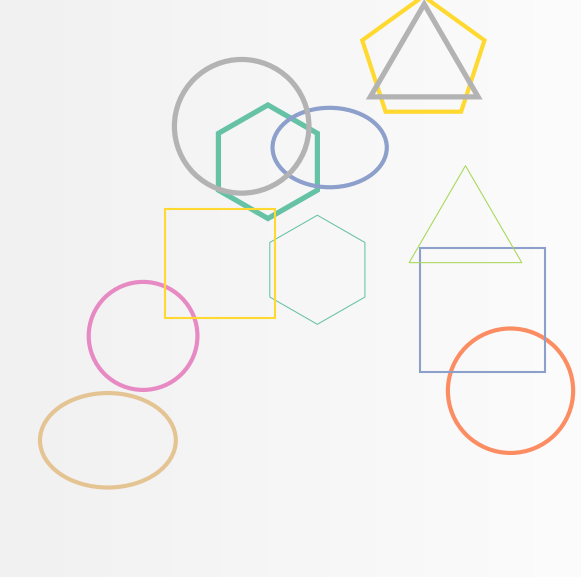[{"shape": "hexagon", "thickness": 2.5, "radius": 0.49, "center": [0.461, 0.719]}, {"shape": "hexagon", "thickness": 0.5, "radius": 0.47, "center": [0.546, 0.532]}, {"shape": "circle", "thickness": 2, "radius": 0.54, "center": [0.878, 0.323]}, {"shape": "square", "thickness": 1, "radius": 0.54, "center": [0.831, 0.463]}, {"shape": "oval", "thickness": 2, "radius": 0.49, "center": [0.567, 0.744]}, {"shape": "circle", "thickness": 2, "radius": 0.47, "center": [0.246, 0.417]}, {"shape": "triangle", "thickness": 0.5, "radius": 0.56, "center": [0.801, 0.6]}, {"shape": "square", "thickness": 1, "radius": 0.47, "center": [0.378, 0.543]}, {"shape": "pentagon", "thickness": 2, "radius": 0.55, "center": [0.728, 0.895]}, {"shape": "oval", "thickness": 2, "radius": 0.58, "center": [0.186, 0.237]}, {"shape": "triangle", "thickness": 2.5, "radius": 0.54, "center": [0.73, 0.885]}, {"shape": "circle", "thickness": 2.5, "radius": 0.58, "center": [0.416, 0.78]}]